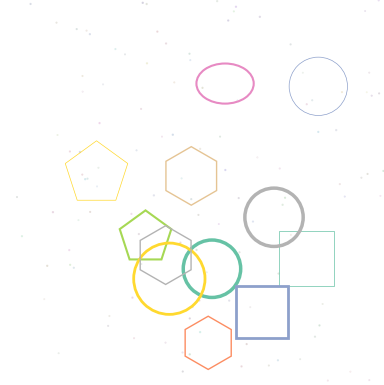[{"shape": "square", "thickness": 0.5, "radius": 0.36, "center": [0.795, 0.329]}, {"shape": "circle", "thickness": 2.5, "radius": 0.37, "center": [0.551, 0.302]}, {"shape": "hexagon", "thickness": 1, "radius": 0.35, "center": [0.541, 0.11]}, {"shape": "circle", "thickness": 0.5, "radius": 0.38, "center": [0.827, 0.776]}, {"shape": "square", "thickness": 2, "radius": 0.34, "center": [0.681, 0.189]}, {"shape": "oval", "thickness": 1.5, "radius": 0.37, "center": [0.585, 0.783]}, {"shape": "pentagon", "thickness": 1.5, "radius": 0.35, "center": [0.378, 0.383]}, {"shape": "circle", "thickness": 2, "radius": 0.46, "center": [0.44, 0.276]}, {"shape": "pentagon", "thickness": 0.5, "radius": 0.43, "center": [0.251, 0.549]}, {"shape": "hexagon", "thickness": 1, "radius": 0.38, "center": [0.497, 0.543]}, {"shape": "hexagon", "thickness": 1, "radius": 0.38, "center": [0.43, 0.337]}, {"shape": "circle", "thickness": 2.5, "radius": 0.38, "center": [0.712, 0.436]}]